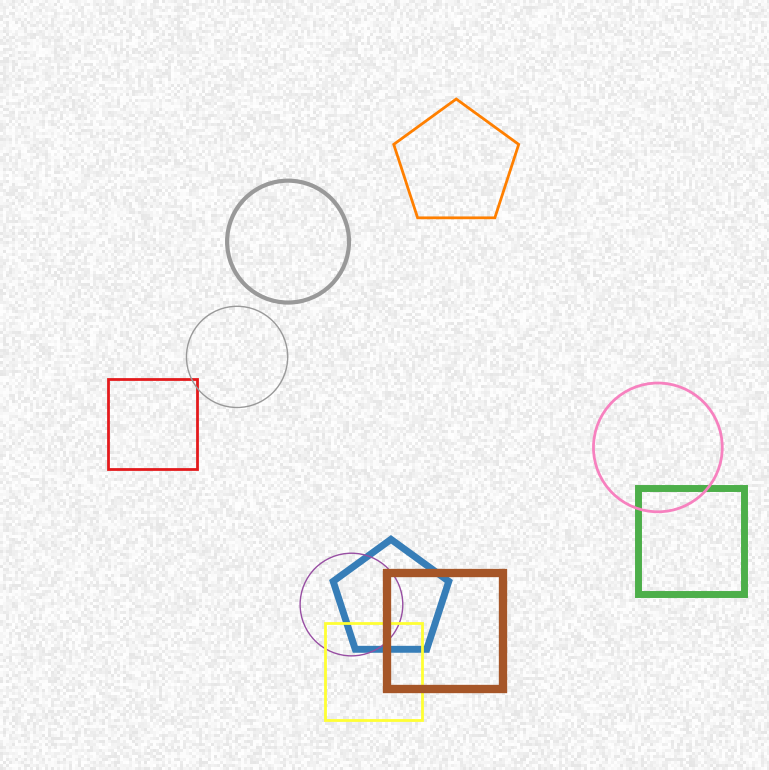[{"shape": "square", "thickness": 1, "radius": 0.29, "center": [0.198, 0.449]}, {"shape": "pentagon", "thickness": 2.5, "radius": 0.39, "center": [0.508, 0.221]}, {"shape": "square", "thickness": 2.5, "radius": 0.34, "center": [0.897, 0.298]}, {"shape": "circle", "thickness": 0.5, "radius": 0.33, "center": [0.456, 0.215]}, {"shape": "pentagon", "thickness": 1, "radius": 0.43, "center": [0.592, 0.786]}, {"shape": "square", "thickness": 1, "radius": 0.31, "center": [0.485, 0.128]}, {"shape": "square", "thickness": 3, "radius": 0.38, "center": [0.578, 0.18]}, {"shape": "circle", "thickness": 1, "radius": 0.42, "center": [0.854, 0.419]}, {"shape": "circle", "thickness": 0.5, "radius": 0.33, "center": [0.308, 0.537]}, {"shape": "circle", "thickness": 1.5, "radius": 0.4, "center": [0.374, 0.686]}]